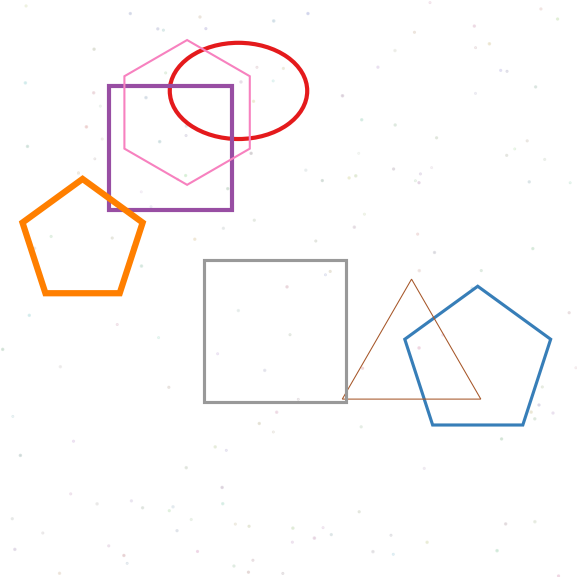[{"shape": "oval", "thickness": 2, "radius": 0.6, "center": [0.413, 0.842]}, {"shape": "pentagon", "thickness": 1.5, "radius": 0.66, "center": [0.827, 0.371]}, {"shape": "square", "thickness": 2, "radius": 0.53, "center": [0.296, 0.743]}, {"shape": "pentagon", "thickness": 3, "radius": 0.55, "center": [0.143, 0.58]}, {"shape": "triangle", "thickness": 0.5, "radius": 0.69, "center": [0.713, 0.377]}, {"shape": "hexagon", "thickness": 1, "radius": 0.63, "center": [0.324, 0.804]}, {"shape": "square", "thickness": 1.5, "radius": 0.62, "center": [0.477, 0.425]}]